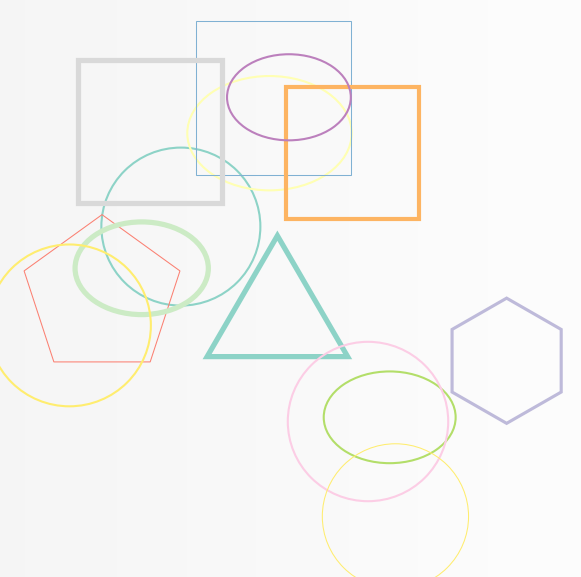[{"shape": "circle", "thickness": 1, "radius": 0.68, "center": [0.311, 0.607]}, {"shape": "triangle", "thickness": 2.5, "radius": 0.7, "center": [0.477, 0.451]}, {"shape": "oval", "thickness": 1, "radius": 0.71, "center": [0.464, 0.768]}, {"shape": "hexagon", "thickness": 1.5, "radius": 0.54, "center": [0.872, 0.374]}, {"shape": "pentagon", "thickness": 0.5, "radius": 0.7, "center": [0.176, 0.486]}, {"shape": "square", "thickness": 0.5, "radius": 0.66, "center": [0.471, 0.83]}, {"shape": "square", "thickness": 2, "radius": 0.57, "center": [0.606, 0.735]}, {"shape": "oval", "thickness": 1, "radius": 0.57, "center": [0.67, 0.277]}, {"shape": "circle", "thickness": 1, "radius": 0.69, "center": [0.633, 0.269]}, {"shape": "square", "thickness": 2.5, "radius": 0.62, "center": [0.258, 0.772]}, {"shape": "oval", "thickness": 1, "radius": 0.53, "center": [0.497, 0.831]}, {"shape": "oval", "thickness": 2.5, "radius": 0.57, "center": [0.244, 0.535]}, {"shape": "circle", "thickness": 1, "radius": 0.7, "center": [0.119, 0.436]}, {"shape": "circle", "thickness": 0.5, "radius": 0.63, "center": [0.68, 0.105]}]